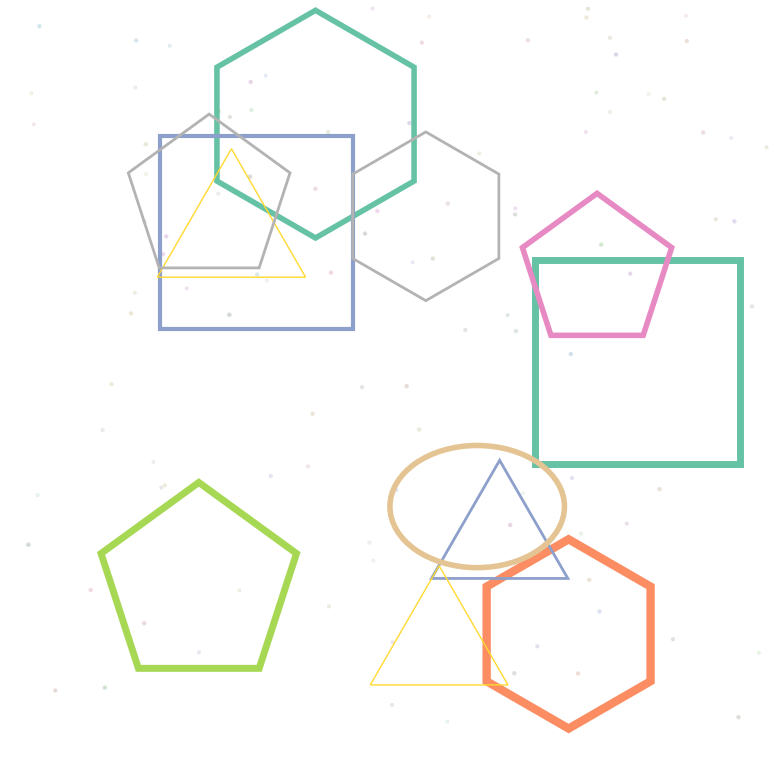[{"shape": "hexagon", "thickness": 2, "radius": 0.74, "center": [0.41, 0.839]}, {"shape": "square", "thickness": 2.5, "radius": 0.66, "center": [0.828, 0.53]}, {"shape": "hexagon", "thickness": 3, "radius": 0.61, "center": [0.738, 0.177]}, {"shape": "square", "thickness": 1.5, "radius": 0.63, "center": [0.333, 0.698]}, {"shape": "triangle", "thickness": 1, "radius": 0.51, "center": [0.649, 0.3]}, {"shape": "pentagon", "thickness": 2, "radius": 0.51, "center": [0.775, 0.647]}, {"shape": "pentagon", "thickness": 2.5, "radius": 0.67, "center": [0.258, 0.24]}, {"shape": "triangle", "thickness": 0.5, "radius": 0.52, "center": [0.57, 0.162]}, {"shape": "triangle", "thickness": 0.5, "radius": 0.56, "center": [0.301, 0.696]}, {"shape": "oval", "thickness": 2, "radius": 0.57, "center": [0.62, 0.342]}, {"shape": "hexagon", "thickness": 1, "radius": 0.55, "center": [0.553, 0.719]}, {"shape": "pentagon", "thickness": 1, "radius": 0.55, "center": [0.272, 0.741]}]